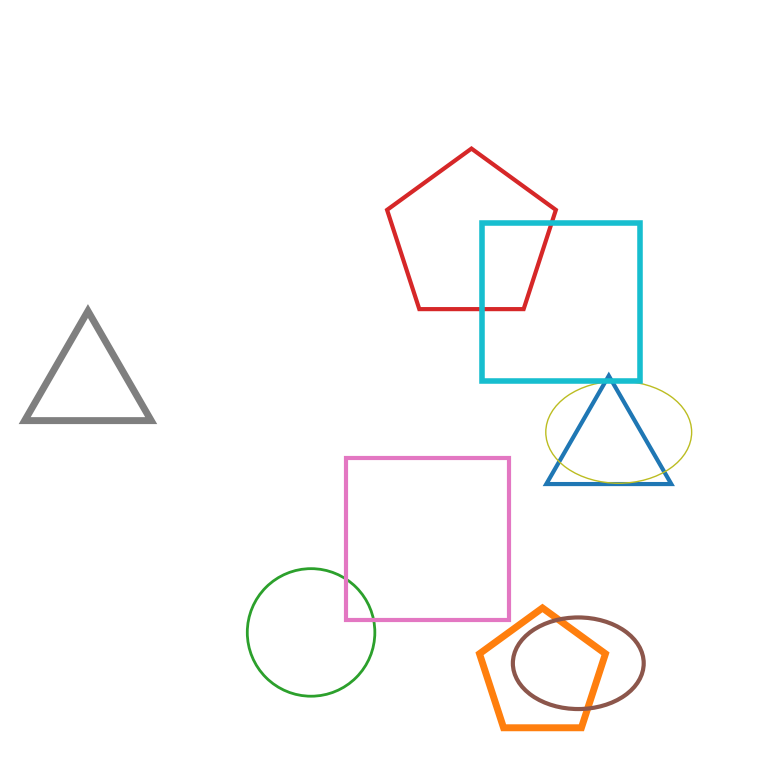[{"shape": "triangle", "thickness": 1.5, "radius": 0.47, "center": [0.791, 0.418]}, {"shape": "pentagon", "thickness": 2.5, "radius": 0.43, "center": [0.705, 0.124]}, {"shape": "circle", "thickness": 1, "radius": 0.41, "center": [0.404, 0.179]}, {"shape": "pentagon", "thickness": 1.5, "radius": 0.58, "center": [0.612, 0.692]}, {"shape": "oval", "thickness": 1.5, "radius": 0.42, "center": [0.751, 0.139]}, {"shape": "square", "thickness": 1.5, "radius": 0.53, "center": [0.555, 0.3]}, {"shape": "triangle", "thickness": 2.5, "radius": 0.47, "center": [0.114, 0.501]}, {"shape": "oval", "thickness": 0.5, "radius": 0.47, "center": [0.804, 0.439]}, {"shape": "square", "thickness": 2, "radius": 0.51, "center": [0.729, 0.608]}]